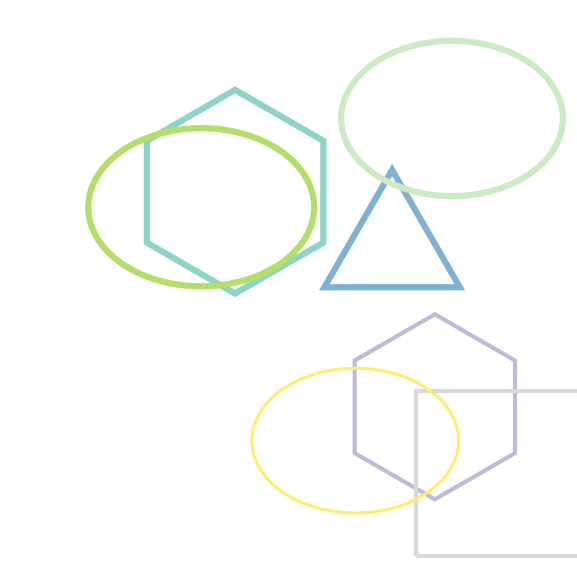[{"shape": "hexagon", "thickness": 3, "radius": 0.88, "center": [0.407, 0.667]}, {"shape": "hexagon", "thickness": 2, "radius": 0.8, "center": [0.753, 0.295]}, {"shape": "triangle", "thickness": 3, "radius": 0.68, "center": [0.679, 0.569]}, {"shape": "oval", "thickness": 3, "radius": 0.98, "center": [0.348, 0.64]}, {"shape": "square", "thickness": 2, "radius": 0.72, "center": [0.863, 0.18]}, {"shape": "oval", "thickness": 3, "radius": 0.96, "center": [0.783, 0.794]}, {"shape": "oval", "thickness": 1.5, "radius": 0.9, "center": [0.615, 0.236]}]